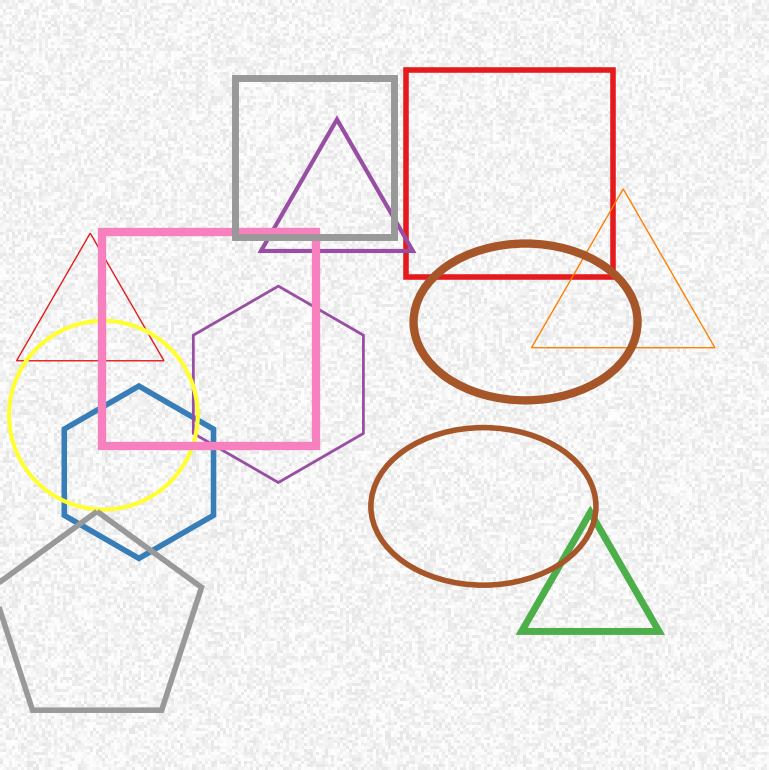[{"shape": "square", "thickness": 2, "radius": 0.67, "center": [0.662, 0.775]}, {"shape": "triangle", "thickness": 0.5, "radius": 0.55, "center": [0.117, 0.587]}, {"shape": "hexagon", "thickness": 2, "radius": 0.56, "center": [0.18, 0.387]}, {"shape": "triangle", "thickness": 2.5, "radius": 0.52, "center": [0.767, 0.231]}, {"shape": "triangle", "thickness": 1.5, "radius": 0.57, "center": [0.438, 0.731]}, {"shape": "hexagon", "thickness": 1, "radius": 0.64, "center": [0.362, 0.501]}, {"shape": "triangle", "thickness": 0.5, "radius": 0.69, "center": [0.809, 0.617]}, {"shape": "circle", "thickness": 1.5, "radius": 0.61, "center": [0.134, 0.461]}, {"shape": "oval", "thickness": 3, "radius": 0.73, "center": [0.683, 0.582]}, {"shape": "oval", "thickness": 2, "radius": 0.73, "center": [0.628, 0.342]}, {"shape": "square", "thickness": 3, "radius": 0.7, "center": [0.272, 0.56]}, {"shape": "pentagon", "thickness": 2, "radius": 0.71, "center": [0.126, 0.193]}, {"shape": "square", "thickness": 2.5, "radius": 0.52, "center": [0.409, 0.796]}]